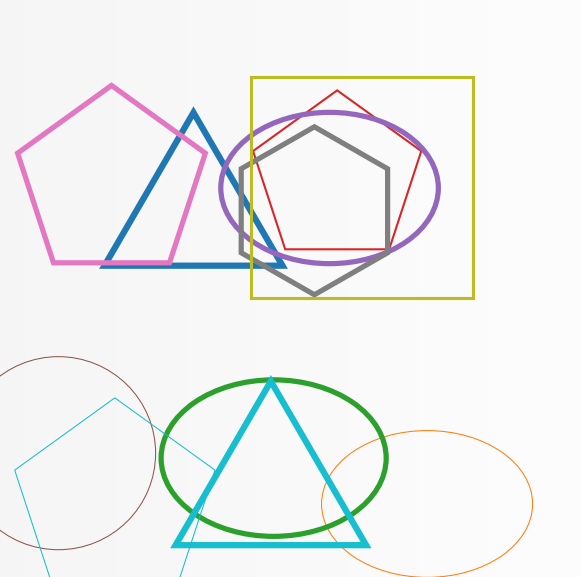[{"shape": "triangle", "thickness": 3, "radius": 0.88, "center": [0.333, 0.627]}, {"shape": "oval", "thickness": 0.5, "radius": 0.91, "center": [0.735, 0.126]}, {"shape": "oval", "thickness": 2.5, "radius": 0.97, "center": [0.471, 0.206]}, {"shape": "pentagon", "thickness": 1, "radius": 0.76, "center": [0.58, 0.691]}, {"shape": "oval", "thickness": 2.5, "radius": 0.94, "center": [0.567, 0.674]}, {"shape": "circle", "thickness": 0.5, "radius": 0.84, "center": [0.101, 0.214]}, {"shape": "pentagon", "thickness": 2.5, "radius": 0.85, "center": [0.192, 0.681]}, {"shape": "hexagon", "thickness": 2.5, "radius": 0.73, "center": [0.541, 0.634]}, {"shape": "square", "thickness": 1.5, "radius": 0.95, "center": [0.622, 0.674]}, {"shape": "triangle", "thickness": 3, "radius": 0.95, "center": [0.466, 0.15]}, {"shape": "pentagon", "thickness": 0.5, "radius": 0.91, "center": [0.198, 0.129]}]